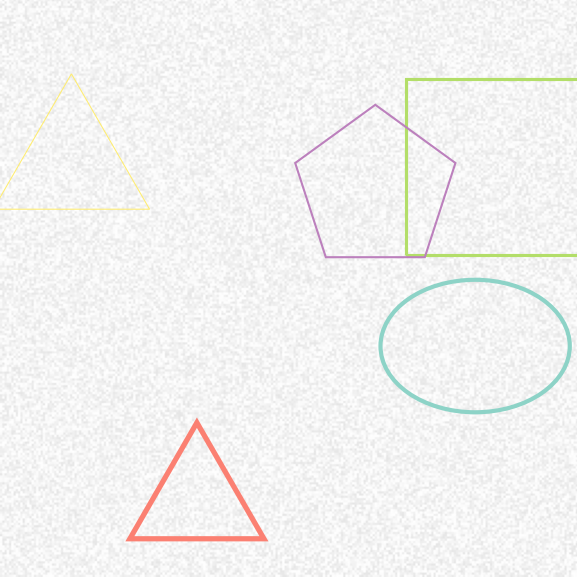[{"shape": "oval", "thickness": 2, "radius": 0.82, "center": [0.823, 0.4]}, {"shape": "triangle", "thickness": 2.5, "radius": 0.67, "center": [0.341, 0.133]}, {"shape": "square", "thickness": 1.5, "radius": 0.76, "center": [0.855, 0.709]}, {"shape": "pentagon", "thickness": 1, "radius": 0.73, "center": [0.65, 0.672]}, {"shape": "triangle", "thickness": 0.5, "radius": 0.78, "center": [0.124, 0.715]}]